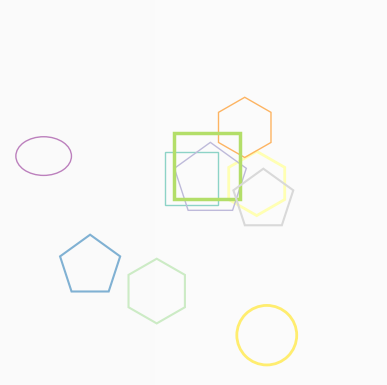[{"shape": "square", "thickness": 1, "radius": 0.34, "center": [0.494, 0.536]}, {"shape": "hexagon", "thickness": 2, "radius": 0.42, "center": [0.663, 0.524]}, {"shape": "pentagon", "thickness": 1, "radius": 0.49, "center": [0.543, 0.533]}, {"shape": "pentagon", "thickness": 1.5, "radius": 0.41, "center": [0.233, 0.309]}, {"shape": "hexagon", "thickness": 1, "radius": 0.39, "center": [0.632, 0.669]}, {"shape": "square", "thickness": 2.5, "radius": 0.43, "center": [0.533, 0.568]}, {"shape": "pentagon", "thickness": 1.5, "radius": 0.41, "center": [0.68, 0.481]}, {"shape": "oval", "thickness": 1, "radius": 0.36, "center": [0.113, 0.595]}, {"shape": "hexagon", "thickness": 1.5, "radius": 0.42, "center": [0.404, 0.244]}, {"shape": "circle", "thickness": 2, "radius": 0.39, "center": [0.688, 0.129]}]